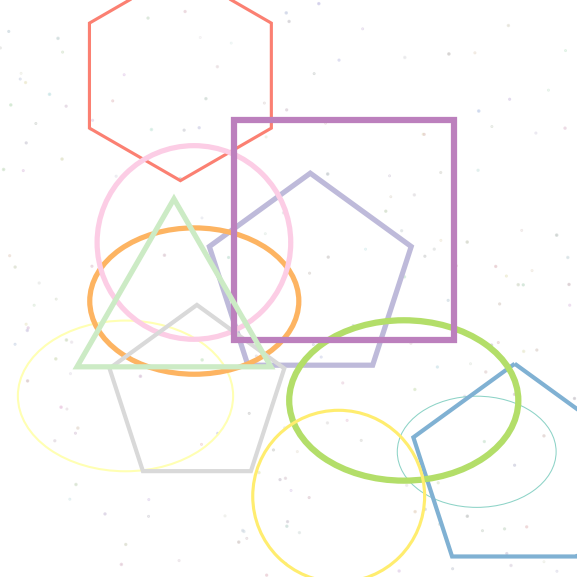[{"shape": "oval", "thickness": 0.5, "radius": 0.69, "center": [0.825, 0.217]}, {"shape": "oval", "thickness": 1, "radius": 0.93, "center": [0.217, 0.314]}, {"shape": "pentagon", "thickness": 2.5, "radius": 0.92, "center": [0.537, 0.515]}, {"shape": "hexagon", "thickness": 1.5, "radius": 0.91, "center": [0.312, 0.868]}, {"shape": "pentagon", "thickness": 2, "radius": 0.92, "center": [0.891, 0.185]}, {"shape": "oval", "thickness": 2.5, "radius": 0.91, "center": [0.336, 0.478]}, {"shape": "oval", "thickness": 3, "radius": 0.99, "center": [0.699, 0.306]}, {"shape": "circle", "thickness": 2.5, "radius": 0.84, "center": [0.336, 0.579]}, {"shape": "pentagon", "thickness": 2, "radius": 0.8, "center": [0.341, 0.312]}, {"shape": "square", "thickness": 3, "radius": 0.96, "center": [0.596, 0.601]}, {"shape": "triangle", "thickness": 2.5, "radius": 0.97, "center": [0.301, 0.461]}, {"shape": "circle", "thickness": 1.5, "radius": 0.74, "center": [0.586, 0.14]}]